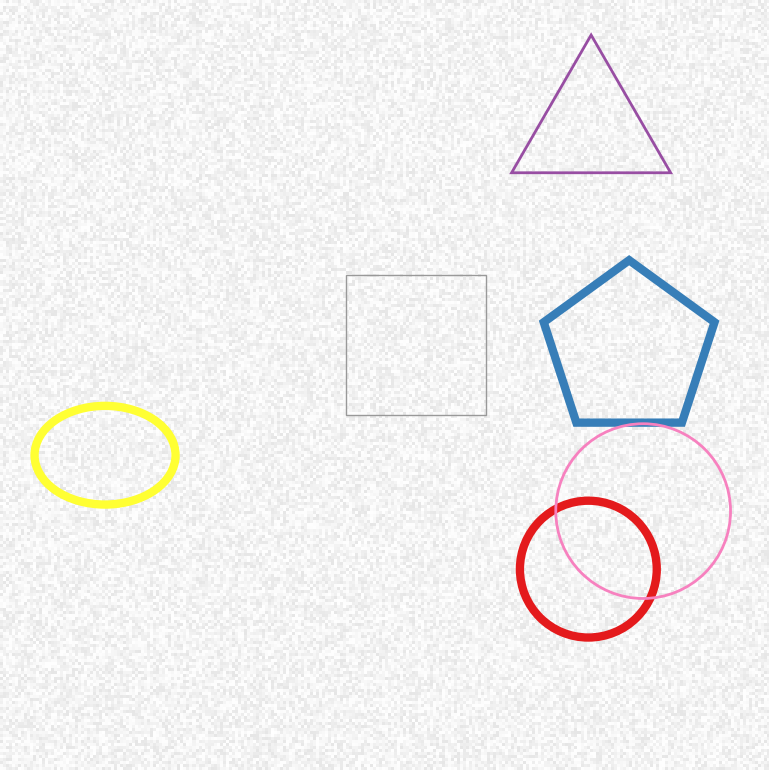[{"shape": "circle", "thickness": 3, "radius": 0.44, "center": [0.764, 0.261]}, {"shape": "pentagon", "thickness": 3, "radius": 0.58, "center": [0.817, 0.545]}, {"shape": "triangle", "thickness": 1, "radius": 0.6, "center": [0.768, 0.835]}, {"shape": "oval", "thickness": 3, "radius": 0.46, "center": [0.136, 0.409]}, {"shape": "circle", "thickness": 1, "radius": 0.57, "center": [0.835, 0.336]}, {"shape": "square", "thickness": 0.5, "radius": 0.46, "center": [0.54, 0.552]}]